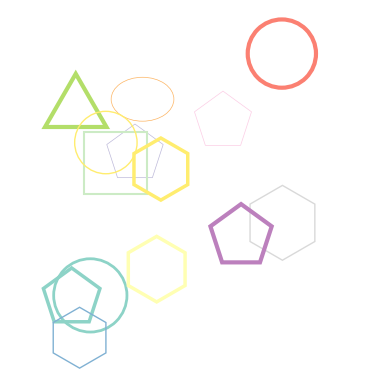[{"shape": "pentagon", "thickness": 2.5, "radius": 0.39, "center": [0.186, 0.227]}, {"shape": "circle", "thickness": 2, "radius": 0.48, "center": [0.235, 0.233]}, {"shape": "hexagon", "thickness": 2.5, "radius": 0.43, "center": [0.407, 0.301]}, {"shape": "pentagon", "thickness": 0.5, "radius": 0.38, "center": [0.351, 0.601]}, {"shape": "circle", "thickness": 3, "radius": 0.44, "center": [0.732, 0.861]}, {"shape": "hexagon", "thickness": 1, "radius": 0.4, "center": [0.207, 0.123]}, {"shape": "oval", "thickness": 0.5, "radius": 0.41, "center": [0.37, 0.742]}, {"shape": "triangle", "thickness": 3, "radius": 0.46, "center": [0.197, 0.716]}, {"shape": "pentagon", "thickness": 0.5, "radius": 0.39, "center": [0.579, 0.685]}, {"shape": "hexagon", "thickness": 1, "radius": 0.49, "center": [0.734, 0.421]}, {"shape": "pentagon", "thickness": 3, "radius": 0.42, "center": [0.626, 0.386]}, {"shape": "square", "thickness": 1.5, "radius": 0.41, "center": [0.3, 0.577]}, {"shape": "hexagon", "thickness": 2.5, "radius": 0.4, "center": [0.418, 0.561]}, {"shape": "circle", "thickness": 1, "radius": 0.41, "center": [0.275, 0.63]}]